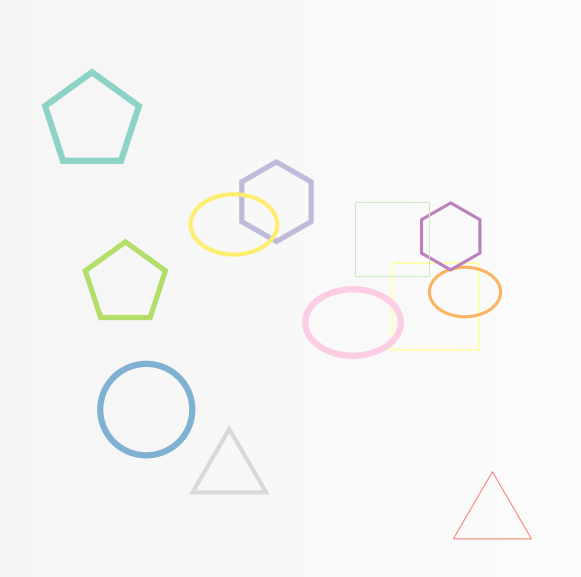[{"shape": "pentagon", "thickness": 3, "radius": 0.42, "center": [0.158, 0.789]}, {"shape": "square", "thickness": 1, "radius": 0.37, "center": [0.749, 0.468]}, {"shape": "hexagon", "thickness": 2.5, "radius": 0.34, "center": [0.476, 0.65]}, {"shape": "triangle", "thickness": 0.5, "radius": 0.39, "center": [0.847, 0.105]}, {"shape": "circle", "thickness": 3, "radius": 0.4, "center": [0.252, 0.29]}, {"shape": "oval", "thickness": 1.5, "radius": 0.31, "center": [0.8, 0.493]}, {"shape": "pentagon", "thickness": 2.5, "radius": 0.36, "center": [0.216, 0.508]}, {"shape": "oval", "thickness": 3, "radius": 0.41, "center": [0.607, 0.441]}, {"shape": "triangle", "thickness": 2, "radius": 0.37, "center": [0.395, 0.183]}, {"shape": "hexagon", "thickness": 1.5, "radius": 0.29, "center": [0.775, 0.59]}, {"shape": "square", "thickness": 0.5, "radius": 0.32, "center": [0.675, 0.586]}, {"shape": "oval", "thickness": 2, "radius": 0.37, "center": [0.402, 0.611]}]